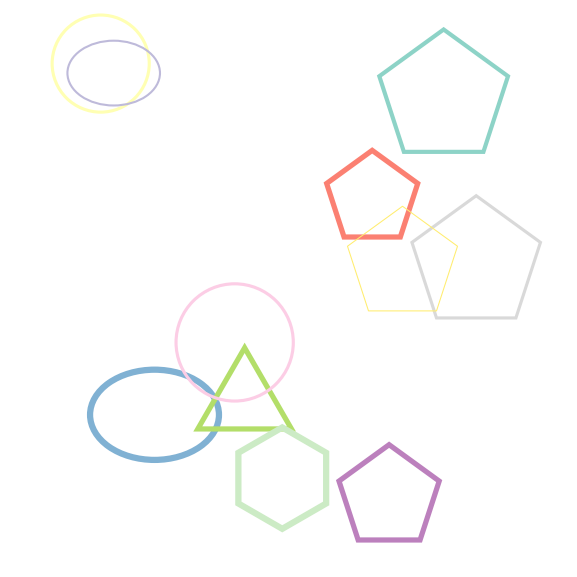[{"shape": "pentagon", "thickness": 2, "radius": 0.59, "center": [0.768, 0.831]}, {"shape": "circle", "thickness": 1.5, "radius": 0.42, "center": [0.174, 0.889]}, {"shape": "oval", "thickness": 1, "radius": 0.4, "center": [0.197, 0.873]}, {"shape": "pentagon", "thickness": 2.5, "radius": 0.41, "center": [0.644, 0.656]}, {"shape": "oval", "thickness": 3, "radius": 0.56, "center": [0.268, 0.281]}, {"shape": "triangle", "thickness": 2.5, "radius": 0.47, "center": [0.424, 0.303]}, {"shape": "circle", "thickness": 1.5, "radius": 0.51, "center": [0.406, 0.406]}, {"shape": "pentagon", "thickness": 1.5, "radius": 0.58, "center": [0.825, 0.543]}, {"shape": "pentagon", "thickness": 2.5, "radius": 0.46, "center": [0.674, 0.138]}, {"shape": "hexagon", "thickness": 3, "radius": 0.44, "center": [0.489, 0.171]}, {"shape": "pentagon", "thickness": 0.5, "radius": 0.5, "center": [0.697, 0.542]}]